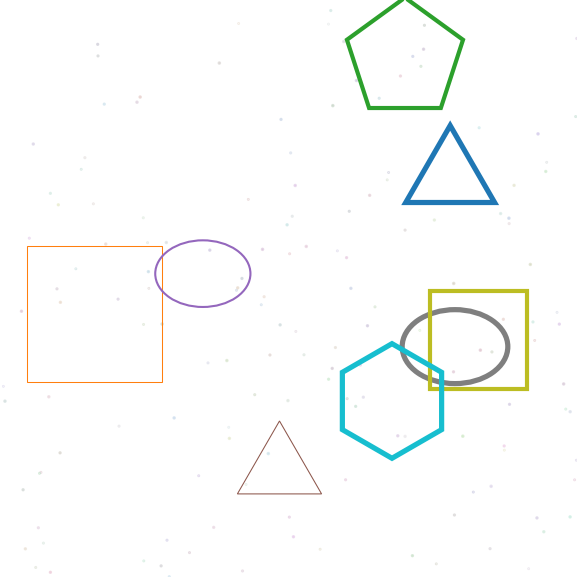[{"shape": "triangle", "thickness": 2.5, "radius": 0.44, "center": [0.78, 0.693]}, {"shape": "square", "thickness": 0.5, "radius": 0.59, "center": [0.164, 0.455]}, {"shape": "pentagon", "thickness": 2, "radius": 0.53, "center": [0.701, 0.898]}, {"shape": "oval", "thickness": 1, "radius": 0.41, "center": [0.351, 0.525]}, {"shape": "triangle", "thickness": 0.5, "radius": 0.42, "center": [0.484, 0.186]}, {"shape": "oval", "thickness": 2.5, "radius": 0.46, "center": [0.788, 0.399]}, {"shape": "square", "thickness": 2, "radius": 0.42, "center": [0.829, 0.41]}, {"shape": "hexagon", "thickness": 2.5, "radius": 0.5, "center": [0.679, 0.305]}]